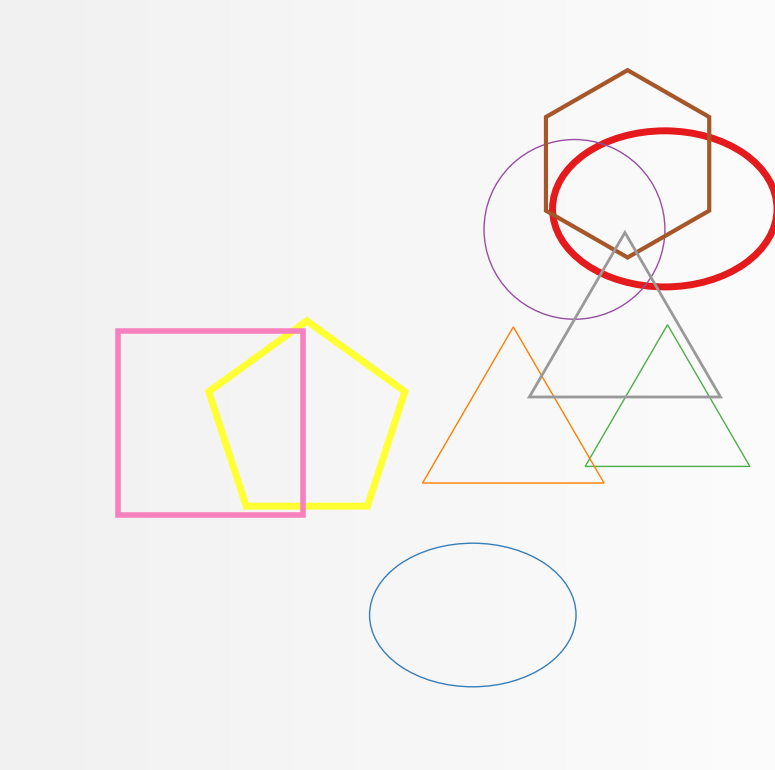[{"shape": "oval", "thickness": 2.5, "radius": 0.72, "center": [0.858, 0.729]}, {"shape": "oval", "thickness": 0.5, "radius": 0.67, "center": [0.61, 0.201]}, {"shape": "triangle", "thickness": 0.5, "radius": 0.61, "center": [0.861, 0.456]}, {"shape": "circle", "thickness": 0.5, "radius": 0.58, "center": [0.741, 0.702]}, {"shape": "triangle", "thickness": 0.5, "radius": 0.68, "center": [0.662, 0.44]}, {"shape": "pentagon", "thickness": 2.5, "radius": 0.67, "center": [0.396, 0.45]}, {"shape": "hexagon", "thickness": 1.5, "radius": 0.61, "center": [0.81, 0.787]}, {"shape": "square", "thickness": 2, "radius": 0.6, "center": [0.271, 0.45]}, {"shape": "triangle", "thickness": 1, "radius": 0.71, "center": [0.806, 0.556]}]